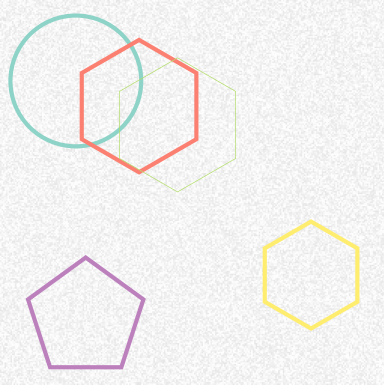[{"shape": "circle", "thickness": 3, "radius": 0.85, "center": [0.197, 0.79]}, {"shape": "hexagon", "thickness": 3, "radius": 0.86, "center": [0.361, 0.724]}, {"shape": "hexagon", "thickness": 0.5, "radius": 0.87, "center": [0.461, 0.676]}, {"shape": "pentagon", "thickness": 3, "radius": 0.79, "center": [0.223, 0.174]}, {"shape": "hexagon", "thickness": 3, "radius": 0.69, "center": [0.808, 0.286]}]